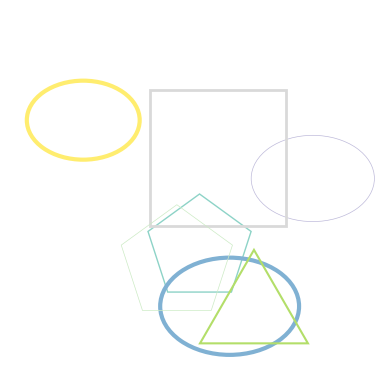[{"shape": "pentagon", "thickness": 1, "radius": 0.7, "center": [0.518, 0.355]}, {"shape": "oval", "thickness": 0.5, "radius": 0.8, "center": [0.812, 0.536]}, {"shape": "oval", "thickness": 3, "radius": 0.9, "center": [0.596, 0.205]}, {"shape": "triangle", "thickness": 1.5, "radius": 0.81, "center": [0.66, 0.189]}, {"shape": "square", "thickness": 2, "radius": 0.89, "center": [0.566, 0.589]}, {"shape": "pentagon", "thickness": 0.5, "radius": 0.76, "center": [0.459, 0.316]}, {"shape": "oval", "thickness": 3, "radius": 0.73, "center": [0.216, 0.688]}]